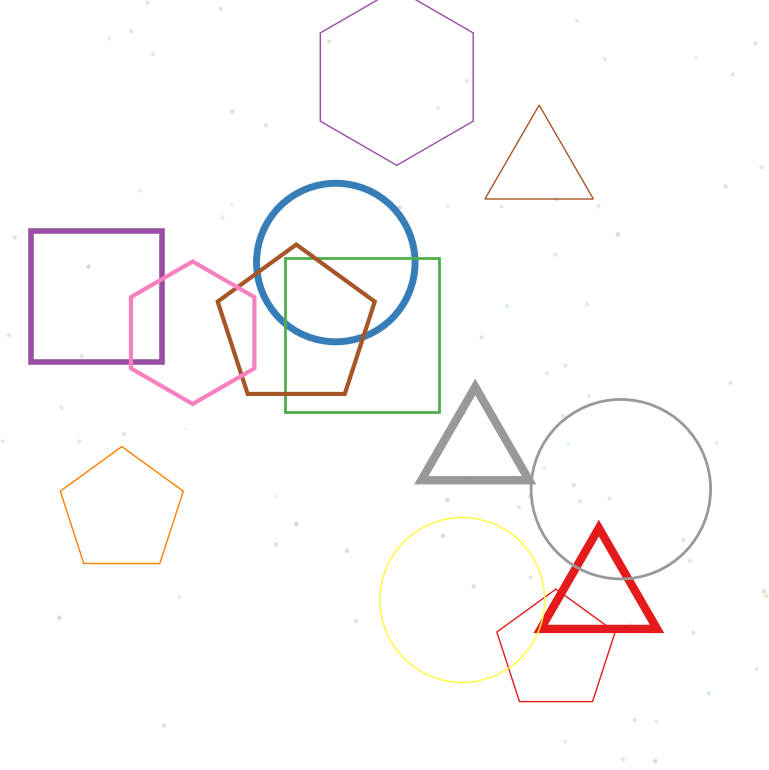[{"shape": "pentagon", "thickness": 0.5, "radius": 0.4, "center": [0.722, 0.154]}, {"shape": "triangle", "thickness": 3, "radius": 0.44, "center": [0.778, 0.227]}, {"shape": "circle", "thickness": 2.5, "radius": 0.51, "center": [0.436, 0.659]}, {"shape": "square", "thickness": 1, "radius": 0.5, "center": [0.47, 0.565]}, {"shape": "square", "thickness": 2, "radius": 0.43, "center": [0.125, 0.615]}, {"shape": "hexagon", "thickness": 0.5, "radius": 0.57, "center": [0.515, 0.9]}, {"shape": "pentagon", "thickness": 0.5, "radius": 0.42, "center": [0.158, 0.336]}, {"shape": "circle", "thickness": 0.5, "radius": 0.54, "center": [0.6, 0.221]}, {"shape": "pentagon", "thickness": 1.5, "radius": 0.54, "center": [0.385, 0.575]}, {"shape": "triangle", "thickness": 0.5, "radius": 0.41, "center": [0.7, 0.782]}, {"shape": "hexagon", "thickness": 1.5, "radius": 0.46, "center": [0.25, 0.568]}, {"shape": "circle", "thickness": 1, "radius": 0.58, "center": [0.806, 0.365]}, {"shape": "triangle", "thickness": 3, "radius": 0.4, "center": [0.617, 0.417]}]